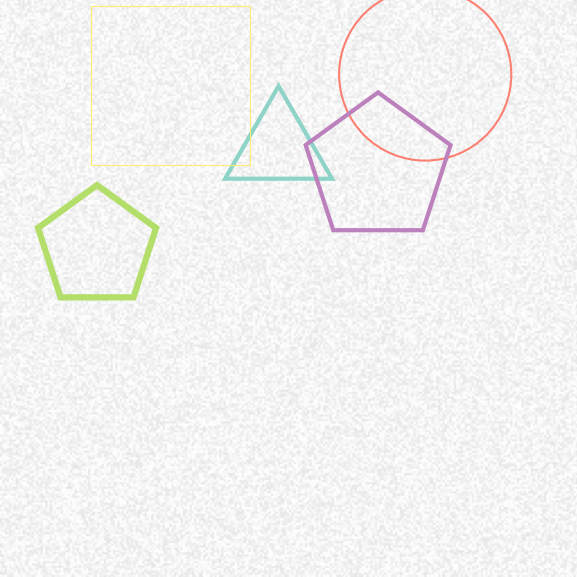[{"shape": "triangle", "thickness": 2, "radius": 0.53, "center": [0.482, 0.743]}, {"shape": "circle", "thickness": 1, "radius": 0.75, "center": [0.736, 0.87]}, {"shape": "pentagon", "thickness": 3, "radius": 0.54, "center": [0.168, 0.571]}, {"shape": "pentagon", "thickness": 2, "radius": 0.66, "center": [0.655, 0.707]}, {"shape": "square", "thickness": 0.5, "radius": 0.69, "center": [0.295, 0.851]}]